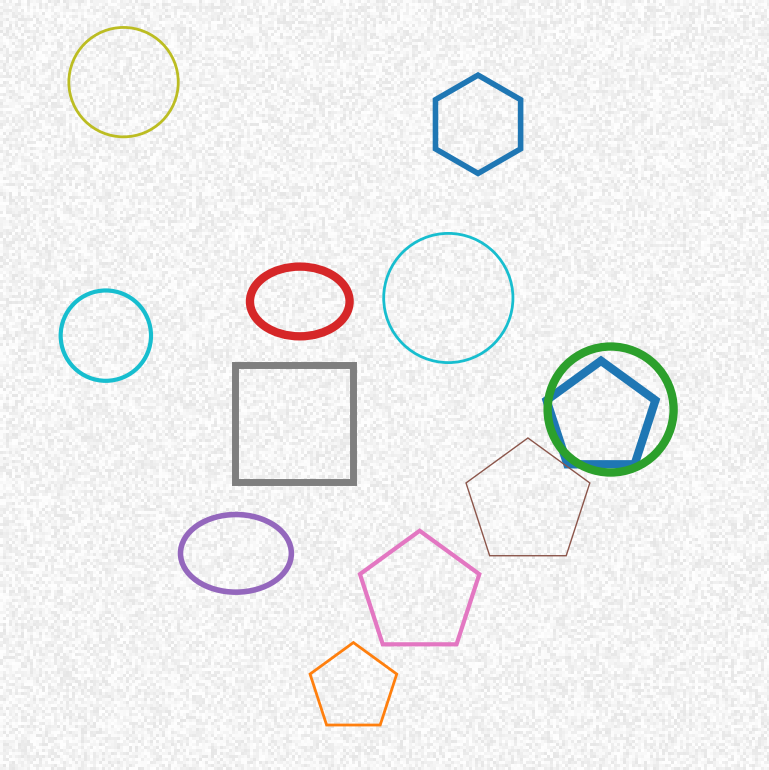[{"shape": "pentagon", "thickness": 3, "radius": 0.37, "center": [0.781, 0.457]}, {"shape": "hexagon", "thickness": 2, "radius": 0.32, "center": [0.621, 0.839]}, {"shape": "pentagon", "thickness": 1, "radius": 0.3, "center": [0.459, 0.106]}, {"shape": "circle", "thickness": 3, "radius": 0.41, "center": [0.793, 0.468]}, {"shape": "oval", "thickness": 3, "radius": 0.32, "center": [0.389, 0.608]}, {"shape": "oval", "thickness": 2, "radius": 0.36, "center": [0.306, 0.281]}, {"shape": "pentagon", "thickness": 0.5, "radius": 0.42, "center": [0.686, 0.347]}, {"shape": "pentagon", "thickness": 1.5, "radius": 0.41, "center": [0.545, 0.229]}, {"shape": "square", "thickness": 2.5, "radius": 0.38, "center": [0.382, 0.45]}, {"shape": "circle", "thickness": 1, "radius": 0.36, "center": [0.16, 0.893]}, {"shape": "circle", "thickness": 1.5, "radius": 0.29, "center": [0.137, 0.564]}, {"shape": "circle", "thickness": 1, "radius": 0.42, "center": [0.582, 0.613]}]